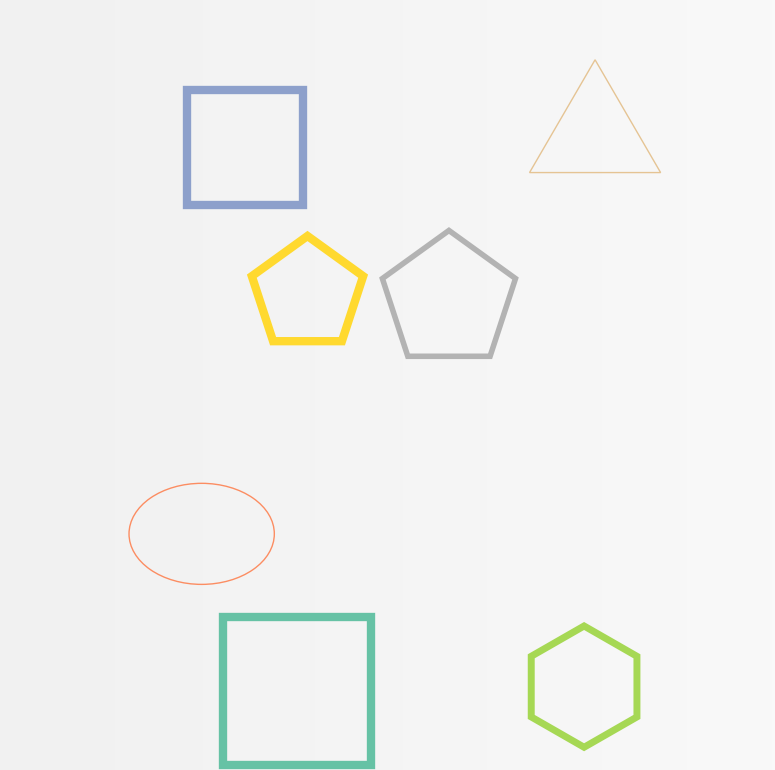[{"shape": "square", "thickness": 3, "radius": 0.48, "center": [0.383, 0.103]}, {"shape": "oval", "thickness": 0.5, "radius": 0.47, "center": [0.26, 0.307]}, {"shape": "square", "thickness": 3, "radius": 0.37, "center": [0.316, 0.808]}, {"shape": "hexagon", "thickness": 2.5, "radius": 0.39, "center": [0.754, 0.108]}, {"shape": "pentagon", "thickness": 3, "radius": 0.38, "center": [0.397, 0.618]}, {"shape": "triangle", "thickness": 0.5, "radius": 0.49, "center": [0.768, 0.825]}, {"shape": "pentagon", "thickness": 2, "radius": 0.45, "center": [0.579, 0.61]}]